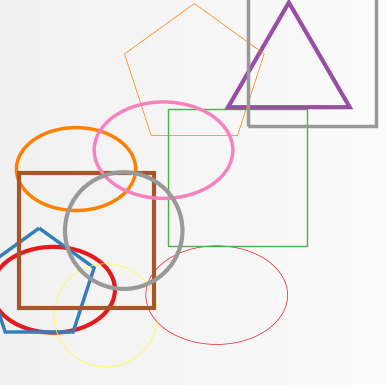[{"shape": "oval", "thickness": 0.5, "radius": 0.92, "center": [0.559, 0.233]}, {"shape": "oval", "thickness": 3, "radius": 0.8, "center": [0.137, 0.247]}, {"shape": "pentagon", "thickness": 2.5, "radius": 0.75, "center": [0.101, 0.258]}, {"shape": "square", "thickness": 1, "radius": 0.89, "center": [0.613, 0.539]}, {"shape": "triangle", "thickness": 3, "radius": 0.91, "center": [0.745, 0.812]}, {"shape": "pentagon", "thickness": 0.5, "radius": 0.95, "center": [0.502, 0.801]}, {"shape": "oval", "thickness": 2.5, "radius": 0.77, "center": [0.196, 0.561]}, {"shape": "circle", "thickness": 0.5, "radius": 0.67, "center": [0.273, 0.181]}, {"shape": "square", "thickness": 3, "radius": 0.87, "center": [0.224, 0.376]}, {"shape": "oval", "thickness": 2.5, "radius": 0.89, "center": [0.422, 0.61]}, {"shape": "square", "thickness": 2.5, "radius": 0.83, "center": [0.806, 0.838]}, {"shape": "circle", "thickness": 3, "radius": 0.76, "center": [0.319, 0.401]}]